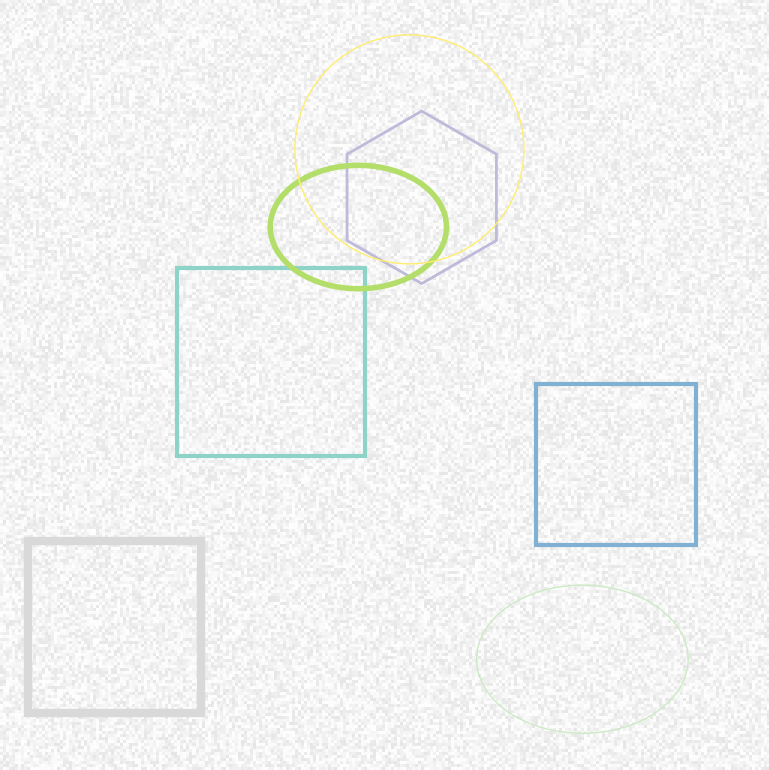[{"shape": "square", "thickness": 1.5, "radius": 0.61, "center": [0.352, 0.53]}, {"shape": "hexagon", "thickness": 1, "radius": 0.56, "center": [0.548, 0.744]}, {"shape": "square", "thickness": 1.5, "radius": 0.52, "center": [0.8, 0.397]}, {"shape": "oval", "thickness": 2, "radius": 0.57, "center": [0.465, 0.705]}, {"shape": "square", "thickness": 3, "radius": 0.56, "center": [0.149, 0.186]}, {"shape": "oval", "thickness": 0.5, "radius": 0.69, "center": [0.756, 0.144]}, {"shape": "circle", "thickness": 0.5, "radius": 0.74, "center": [0.532, 0.806]}]